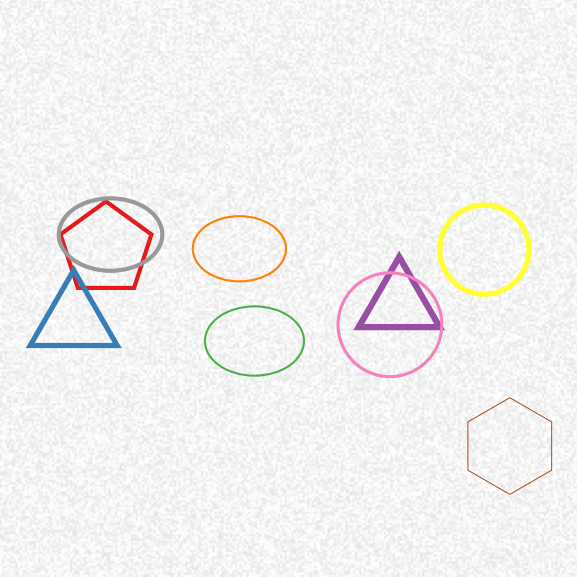[{"shape": "pentagon", "thickness": 2, "radius": 0.41, "center": [0.183, 0.568]}, {"shape": "triangle", "thickness": 2.5, "radius": 0.43, "center": [0.128, 0.444]}, {"shape": "oval", "thickness": 1, "radius": 0.43, "center": [0.441, 0.409]}, {"shape": "triangle", "thickness": 3, "radius": 0.4, "center": [0.691, 0.473]}, {"shape": "oval", "thickness": 1, "radius": 0.4, "center": [0.415, 0.568]}, {"shape": "circle", "thickness": 2.5, "radius": 0.39, "center": [0.839, 0.567]}, {"shape": "hexagon", "thickness": 0.5, "radius": 0.42, "center": [0.883, 0.227]}, {"shape": "circle", "thickness": 1.5, "radius": 0.45, "center": [0.675, 0.437]}, {"shape": "oval", "thickness": 2, "radius": 0.45, "center": [0.191, 0.593]}]